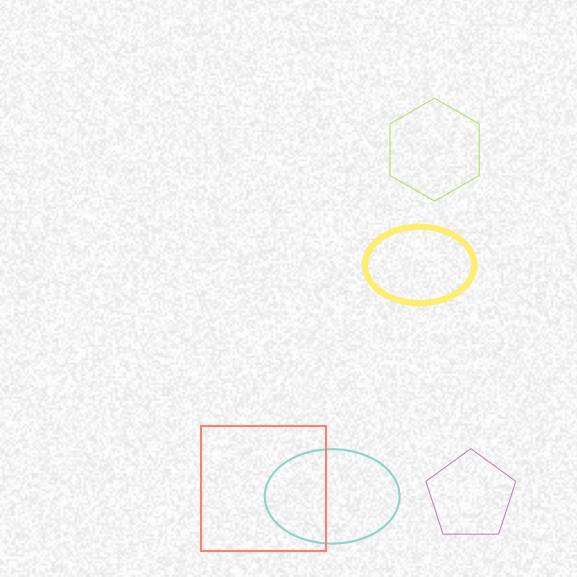[{"shape": "oval", "thickness": 1, "radius": 0.58, "center": [0.575, 0.14]}, {"shape": "square", "thickness": 1, "radius": 0.54, "center": [0.456, 0.153]}, {"shape": "hexagon", "thickness": 0.5, "radius": 0.45, "center": [0.752, 0.74]}, {"shape": "pentagon", "thickness": 0.5, "radius": 0.41, "center": [0.815, 0.14]}, {"shape": "oval", "thickness": 3, "radius": 0.47, "center": [0.727, 0.54]}]